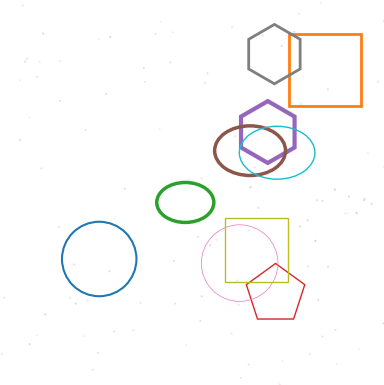[{"shape": "circle", "thickness": 1.5, "radius": 0.48, "center": [0.258, 0.327]}, {"shape": "square", "thickness": 2, "radius": 0.47, "center": [0.844, 0.819]}, {"shape": "oval", "thickness": 2.5, "radius": 0.37, "center": [0.481, 0.474]}, {"shape": "pentagon", "thickness": 1, "radius": 0.4, "center": [0.716, 0.236]}, {"shape": "hexagon", "thickness": 3, "radius": 0.4, "center": [0.696, 0.657]}, {"shape": "oval", "thickness": 2.5, "radius": 0.46, "center": [0.65, 0.609]}, {"shape": "circle", "thickness": 0.5, "radius": 0.5, "center": [0.622, 0.317]}, {"shape": "hexagon", "thickness": 2, "radius": 0.39, "center": [0.713, 0.859]}, {"shape": "square", "thickness": 1, "radius": 0.41, "center": [0.667, 0.35]}, {"shape": "oval", "thickness": 1, "radius": 0.49, "center": [0.72, 0.603]}]